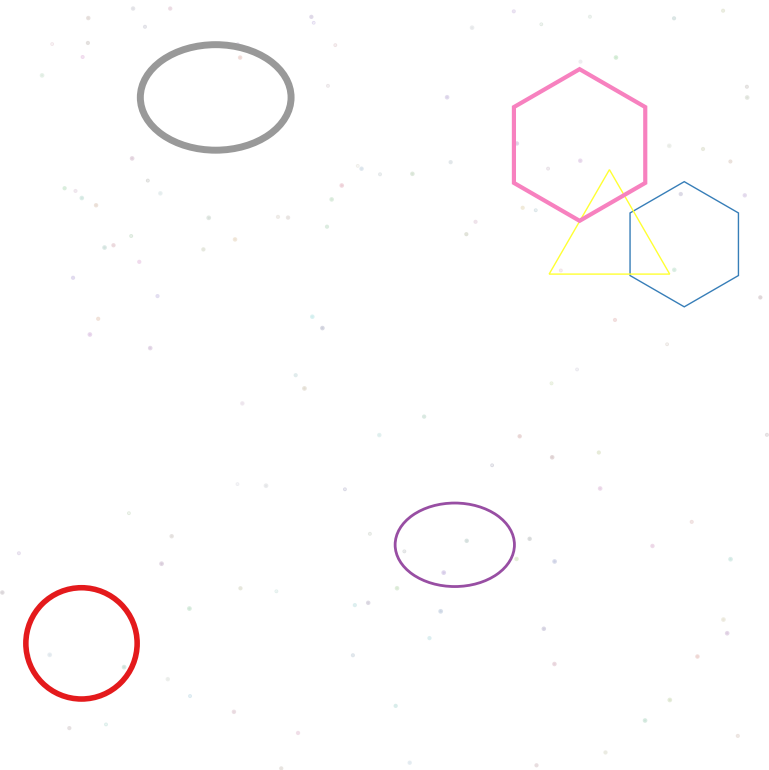[{"shape": "circle", "thickness": 2, "radius": 0.36, "center": [0.106, 0.164]}, {"shape": "hexagon", "thickness": 0.5, "radius": 0.41, "center": [0.889, 0.683]}, {"shape": "oval", "thickness": 1, "radius": 0.39, "center": [0.591, 0.292]}, {"shape": "triangle", "thickness": 0.5, "radius": 0.45, "center": [0.791, 0.689]}, {"shape": "hexagon", "thickness": 1.5, "radius": 0.49, "center": [0.753, 0.812]}, {"shape": "oval", "thickness": 2.5, "radius": 0.49, "center": [0.28, 0.873]}]